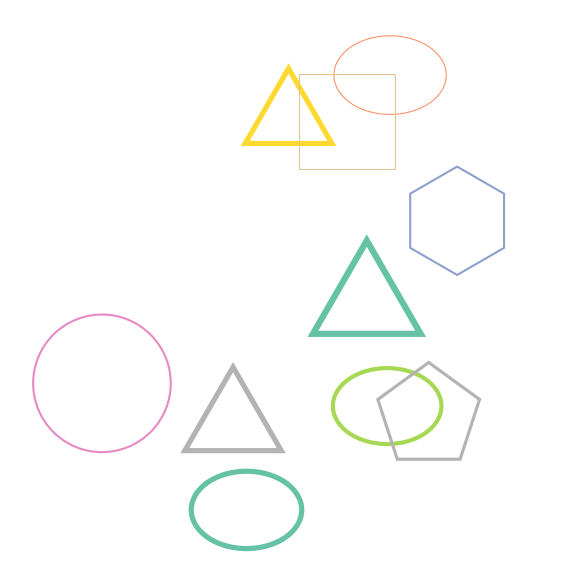[{"shape": "oval", "thickness": 2.5, "radius": 0.48, "center": [0.427, 0.116]}, {"shape": "triangle", "thickness": 3, "radius": 0.54, "center": [0.635, 0.475]}, {"shape": "oval", "thickness": 0.5, "radius": 0.49, "center": [0.675, 0.869]}, {"shape": "hexagon", "thickness": 1, "radius": 0.47, "center": [0.792, 0.617]}, {"shape": "circle", "thickness": 1, "radius": 0.6, "center": [0.177, 0.335]}, {"shape": "oval", "thickness": 2, "radius": 0.47, "center": [0.67, 0.296]}, {"shape": "triangle", "thickness": 2.5, "radius": 0.43, "center": [0.5, 0.794]}, {"shape": "square", "thickness": 0.5, "radius": 0.41, "center": [0.601, 0.789]}, {"shape": "triangle", "thickness": 2.5, "radius": 0.48, "center": [0.404, 0.267]}, {"shape": "pentagon", "thickness": 1.5, "radius": 0.46, "center": [0.742, 0.279]}]